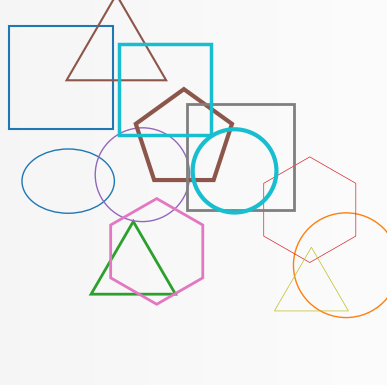[{"shape": "square", "thickness": 1.5, "radius": 0.67, "center": [0.157, 0.799]}, {"shape": "oval", "thickness": 1, "radius": 0.6, "center": [0.176, 0.53]}, {"shape": "circle", "thickness": 1, "radius": 0.68, "center": [0.893, 0.311]}, {"shape": "triangle", "thickness": 2, "radius": 0.63, "center": [0.344, 0.299]}, {"shape": "hexagon", "thickness": 0.5, "radius": 0.69, "center": [0.799, 0.455]}, {"shape": "circle", "thickness": 1, "radius": 0.61, "center": [0.368, 0.546]}, {"shape": "triangle", "thickness": 1.5, "radius": 0.74, "center": [0.3, 0.866]}, {"shape": "pentagon", "thickness": 3, "radius": 0.65, "center": [0.475, 0.638]}, {"shape": "hexagon", "thickness": 2, "radius": 0.69, "center": [0.404, 0.347]}, {"shape": "square", "thickness": 2, "radius": 0.68, "center": [0.621, 0.592]}, {"shape": "triangle", "thickness": 0.5, "radius": 0.55, "center": [0.804, 0.247]}, {"shape": "square", "thickness": 2.5, "radius": 0.59, "center": [0.426, 0.768]}, {"shape": "circle", "thickness": 3, "radius": 0.54, "center": [0.605, 0.556]}]